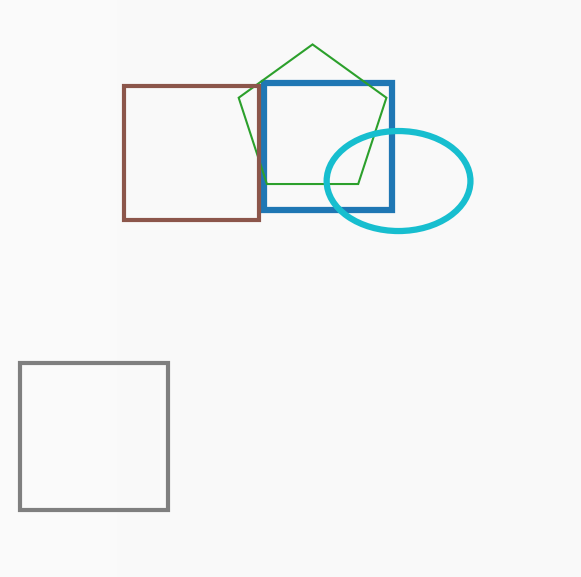[{"shape": "square", "thickness": 3, "radius": 0.55, "center": [0.565, 0.746]}, {"shape": "pentagon", "thickness": 1, "radius": 0.67, "center": [0.538, 0.789]}, {"shape": "square", "thickness": 2, "radius": 0.58, "center": [0.329, 0.734]}, {"shape": "square", "thickness": 2, "radius": 0.64, "center": [0.162, 0.243]}, {"shape": "oval", "thickness": 3, "radius": 0.62, "center": [0.686, 0.686]}]